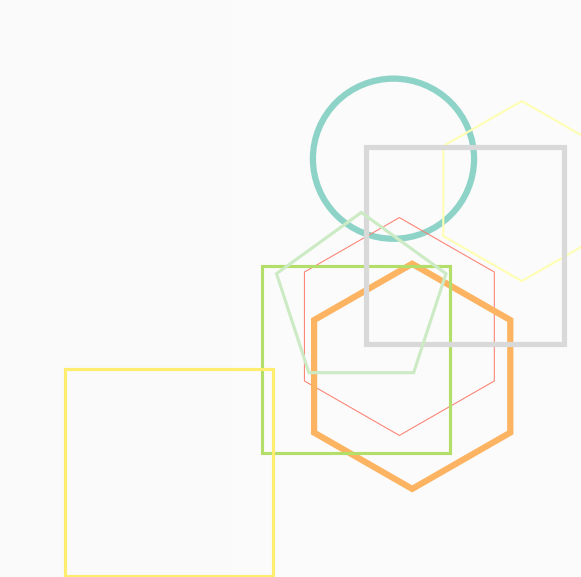[{"shape": "circle", "thickness": 3, "radius": 0.69, "center": [0.677, 0.724]}, {"shape": "hexagon", "thickness": 1, "radius": 0.78, "center": [0.898, 0.668]}, {"shape": "hexagon", "thickness": 0.5, "radius": 0.94, "center": [0.687, 0.434]}, {"shape": "hexagon", "thickness": 3, "radius": 0.97, "center": [0.709, 0.347]}, {"shape": "square", "thickness": 1.5, "radius": 0.81, "center": [0.613, 0.377]}, {"shape": "square", "thickness": 2.5, "radius": 0.85, "center": [0.8, 0.574]}, {"shape": "pentagon", "thickness": 1.5, "radius": 0.77, "center": [0.622, 0.478]}, {"shape": "square", "thickness": 1.5, "radius": 0.9, "center": [0.291, 0.18]}]